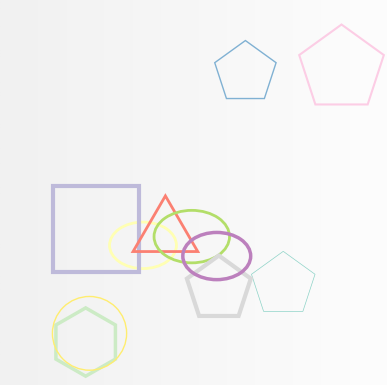[{"shape": "pentagon", "thickness": 0.5, "radius": 0.43, "center": [0.731, 0.261]}, {"shape": "oval", "thickness": 2, "radius": 0.43, "center": [0.369, 0.363]}, {"shape": "square", "thickness": 3, "radius": 0.55, "center": [0.248, 0.405]}, {"shape": "triangle", "thickness": 2, "radius": 0.48, "center": [0.427, 0.395]}, {"shape": "pentagon", "thickness": 1, "radius": 0.42, "center": [0.633, 0.811]}, {"shape": "oval", "thickness": 2, "radius": 0.49, "center": [0.495, 0.385]}, {"shape": "pentagon", "thickness": 1.5, "radius": 0.57, "center": [0.881, 0.822]}, {"shape": "pentagon", "thickness": 3, "radius": 0.43, "center": [0.565, 0.249]}, {"shape": "oval", "thickness": 2.5, "radius": 0.44, "center": [0.559, 0.335]}, {"shape": "hexagon", "thickness": 2.5, "radius": 0.44, "center": [0.221, 0.112]}, {"shape": "circle", "thickness": 1, "radius": 0.48, "center": [0.231, 0.134]}]